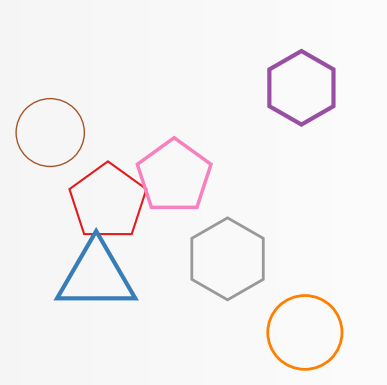[{"shape": "pentagon", "thickness": 1.5, "radius": 0.52, "center": [0.279, 0.476]}, {"shape": "triangle", "thickness": 3, "radius": 0.58, "center": [0.248, 0.283]}, {"shape": "hexagon", "thickness": 3, "radius": 0.48, "center": [0.778, 0.772]}, {"shape": "circle", "thickness": 2, "radius": 0.48, "center": [0.787, 0.136]}, {"shape": "circle", "thickness": 1, "radius": 0.44, "center": [0.13, 0.656]}, {"shape": "pentagon", "thickness": 2.5, "radius": 0.5, "center": [0.449, 0.542]}, {"shape": "hexagon", "thickness": 2, "radius": 0.53, "center": [0.587, 0.328]}]